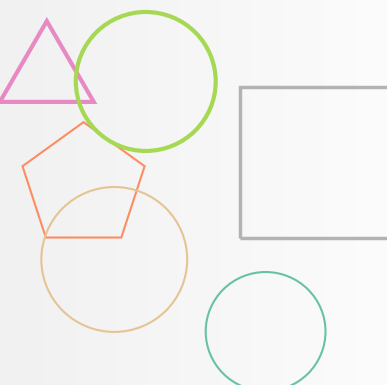[{"shape": "circle", "thickness": 1.5, "radius": 0.77, "center": [0.685, 0.139]}, {"shape": "pentagon", "thickness": 1.5, "radius": 0.83, "center": [0.216, 0.517]}, {"shape": "triangle", "thickness": 3, "radius": 0.7, "center": [0.121, 0.805]}, {"shape": "circle", "thickness": 3, "radius": 0.9, "center": [0.376, 0.788]}, {"shape": "circle", "thickness": 1.5, "radius": 0.94, "center": [0.295, 0.326]}, {"shape": "square", "thickness": 2.5, "radius": 0.98, "center": [0.817, 0.577]}]